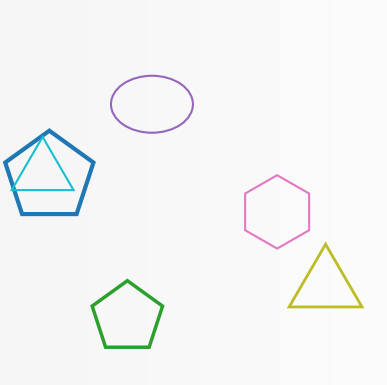[{"shape": "pentagon", "thickness": 3, "radius": 0.6, "center": [0.127, 0.541]}, {"shape": "pentagon", "thickness": 2.5, "radius": 0.48, "center": [0.329, 0.175]}, {"shape": "oval", "thickness": 1.5, "radius": 0.53, "center": [0.392, 0.729]}, {"shape": "hexagon", "thickness": 1.5, "radius": 0.48, "center": [0.715, 0.45]}, {"shape": "triangle", "thickness": 2, "radius": 0.54, "center": [0.84, 0.257]}, {"shape": "triangle", "thickness": 1.5, "radius": 0.46, "center": [0.11, 0.552]}]